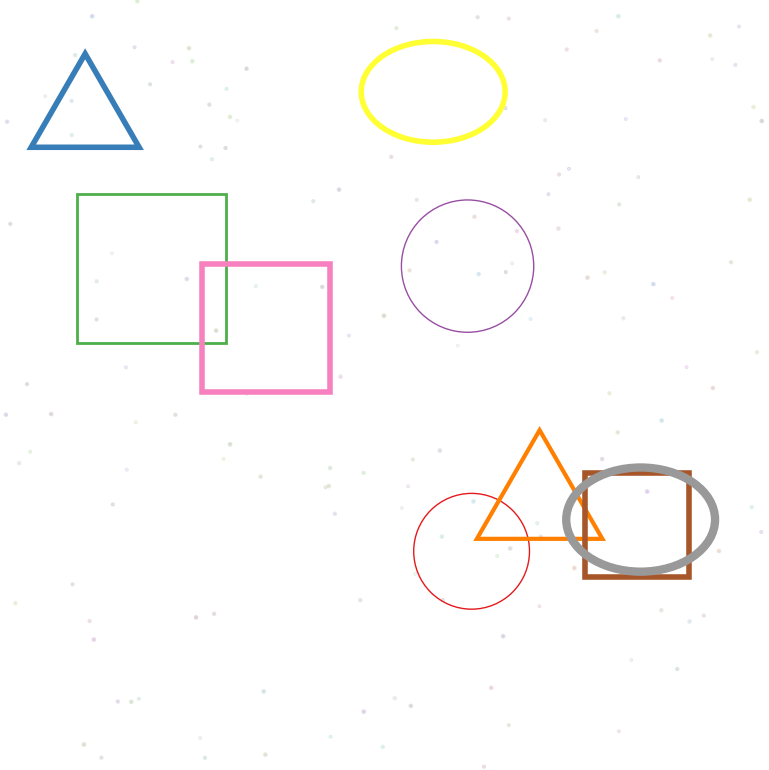[{"shape": "circle", "thickness": 0.5, "radius": 0.38, "center": [0.612, 0.284]}, {"shape": "triangle", "thickness": 2, "radius": 0.4, "center": [0.111, 0.849]}, {"shape": "square", "thickness": 1, "radius": 0.48, "center": [0.196, 0.651]}, {"shape": "circle", "thickness": 0.5, "radius": 0.43, "center": [0.607, 0.654]}, {"shape": "triangle", "thickness": 1.5, "radius": 0.47, "center": [0.701, 0.347]}, {"shape": "oval", "thickness": 2, "radius": 0.47, "center": [0.563, 0.881]}, {"shape": "square", "thickness": 2, "radius": 0.34, "center": [0.827, 0.318]}, {"shape": "square", "thickness": 2, "radius": 0.42, "center": [0.345, 0.574]}, {"shape": "oval", "thickness": 3, "radius": 0.48, "center": [0.832, 0.325]}]